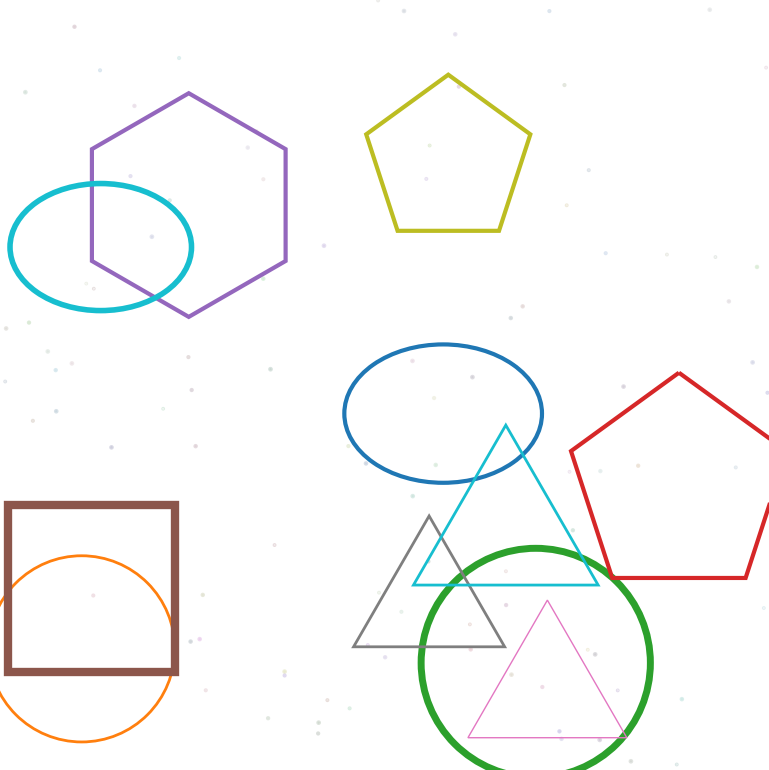[{"shape": "oval", "thickness": 1.5, "radius": 0.64, "center": [0.576, 0.463]}, {"shape": "circle", "thickness": 1, "radius": 0.6, "center": [0.106, 0.157]}, {"shape": "circle", "thickness": 2.5, "radius": 0.74, "center": [0.696, 0.139]}, {"shape": "pentagon", "thickness": 1.5, "radius": 0.74, "center": [0.882, 0.369]}, {"shape": "hexagon", "thickness": 1.5, "radius": 0.73, "center": [0.245, 0.734]}, {"shape": "square", "thickness": 3, "radius": 0.54, "center": [0.119, 0.235]}, {"shape": "triangle", "thickness": 0.5, "radius": 0.6, "center": [0.711, 0.101]}, {"shape": "triangle", "thickness": 1, "radius": 0.57, "center": [0.557, 0.217]}, {"shape": "pentagon", "thickness": 1.5, "radius": 0.56, "center": [0.582, 0.791]}, {"shape": "oval", "thickness": 2, "radius": 0.59, "center": [0.131, 0.679]}, {"shape": "triangle", "thickness": 1, "radius": 0.69, "center": [0.657, 0.309]}]